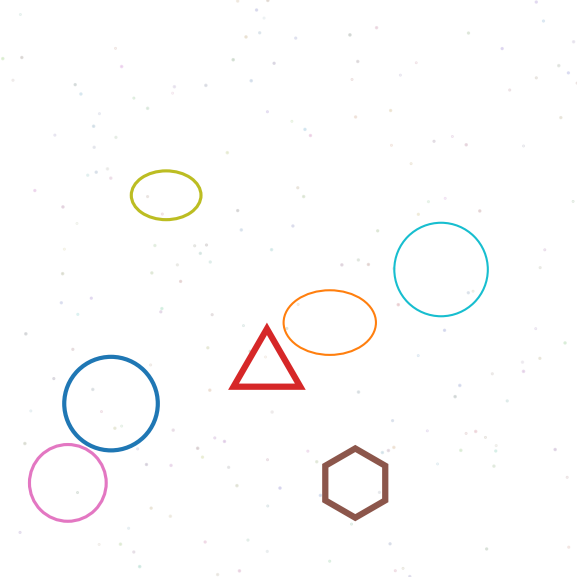[{"shape": "circle", "thickness": 2, "radius": 0.41, "center": [0.192, 0.3]}, {"shape": "oval", "thickness": 1, "radius": 0.4, "center": [0.571, 0.441]}, {"shape": "triangle", "thickness": 3, "radius": 0.33, "center": [0.462, 0.363]}, {"shape": "hexagon", "thickness": 3, "radius": 0.3, "center": [0.615, 0.163]}, {"shape": "circle", "thickness": 1.5, "radius": 0.33, "center": [0.117, 0.163]}, {"shape": "oval", "thickness": 1.5, "radius": 0.3, "center": [0.288, 0.661]}, {"shape": "circle", "thickness": 1, "radius": 0.4, "center": [0.764, 0.532]}]